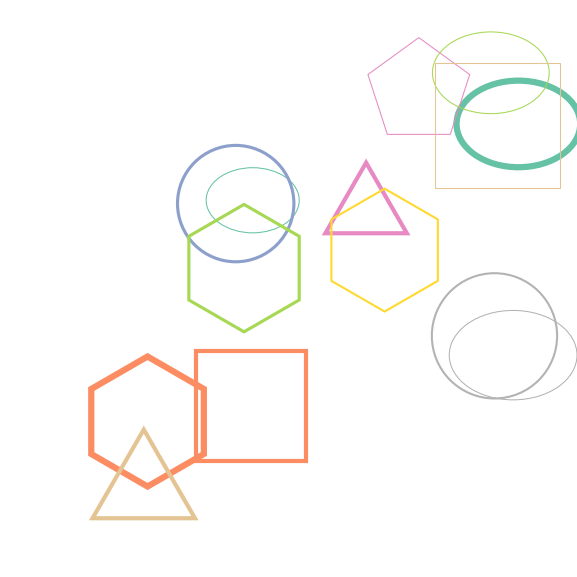[{"shape": "oval", "thickness": 0.5, "radius": 0.4, "center": [0.438, 0.652]}, {"shape": "oval", "thickness": 3, "radius": 0.54, "center": [0.898, 0.785]}, {"shape": "square", "thickness": 2, "radius": 0.48, "center": [0.434, 0.297]}, {"shape": "hexagon", "thickness": 3, "radius": 0.56, "center": [0.256, 0.269]}, {"shape": "circle", "thickness": 1.5, "radius": 0.5, "center": [0.408, 0.647]}, {"shape": "pentagon", "thickness": 0.5, "radius": 0.46, "center": [0.725, 0.841]}, {"shape": "triangle", "thickness": 2, "radius": 0.41, "center": [0.634, 0.636]}, {"shape": "hexagon", "thickness": 1.5, "radius": 0.55, "center": [0.423, 0.535]}, {"shape": "oval", "thickness": 0.5, "radius": 0.51, "center": [0.85, 0.873]}, {"shape": "hexagon", "thickness": 1, "radius": 0.53, "center": [0.666, 0.566]}, {"shape": "square", "thickness": 0.5, "radius": 0.54, "center": [0.861, 0.782]}, {"shape": "triangle", "thickness": 2, "radius": 0.51, "center": [0.249, 0.153]}, {"shape": "circle", "thickness": 1, "radius": 0.54, "center": [0.856, 0.418]}, {"shape": "oval", "thickness": 0.5, "radius": 0.55, "center": [0.889, 0.384]}]